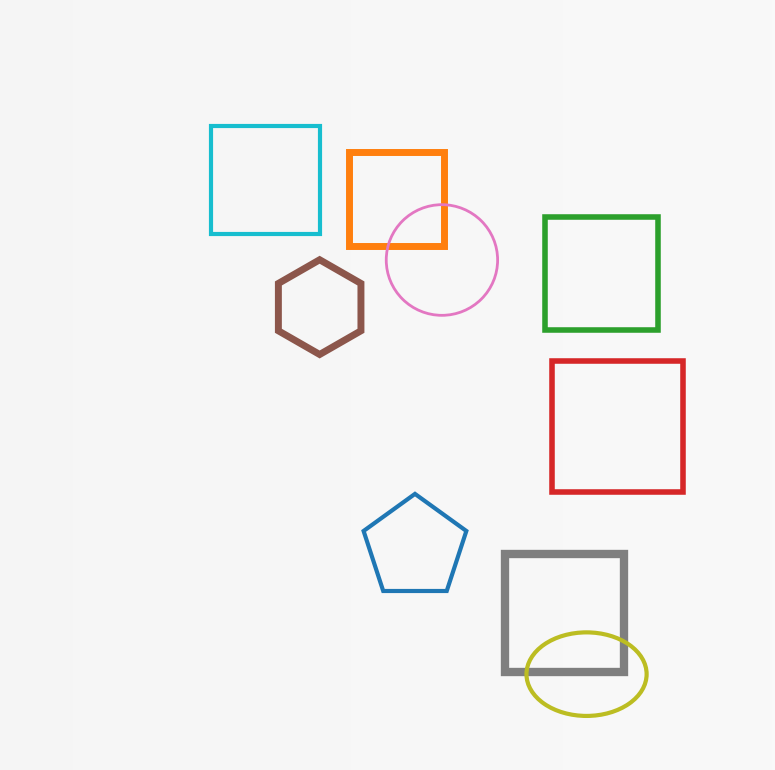[{"shape": "pentagon", "thickness": 1.5, "radius": 0.35, "center": [0.535, 0.289]}, {"shape": "square", "thickness": 2.5, "radius": 0.31, "center": [0.512, 0.742]}, {"shape": "square", "thickness": 2, "radius": 0.37, "center": [0.776, 0.645]}, {"shape": "square", "thickness": 2, "radius": 0.42, "center": [0.797, 0.446]}, {"shape": "hexagon", "thickness": 2.5, "radius": 0.31, "center": [0.412, 0.601]}, {"shape": "circle", "thickness": 1, "radius": 0.36, "center": [0.57, 0.662]}, {"shape": "square", "thickness": 3, "radius": 0.39, "center": [0.728, 0.204]}, {"shape": "oval", "thickness": 1.5, "radius": 0.39, "center": [0.757, 0.124]}, {"shape": "square", "thickness": 1.5, "radius": 0.35, "center": [0.343, 0.766]}]